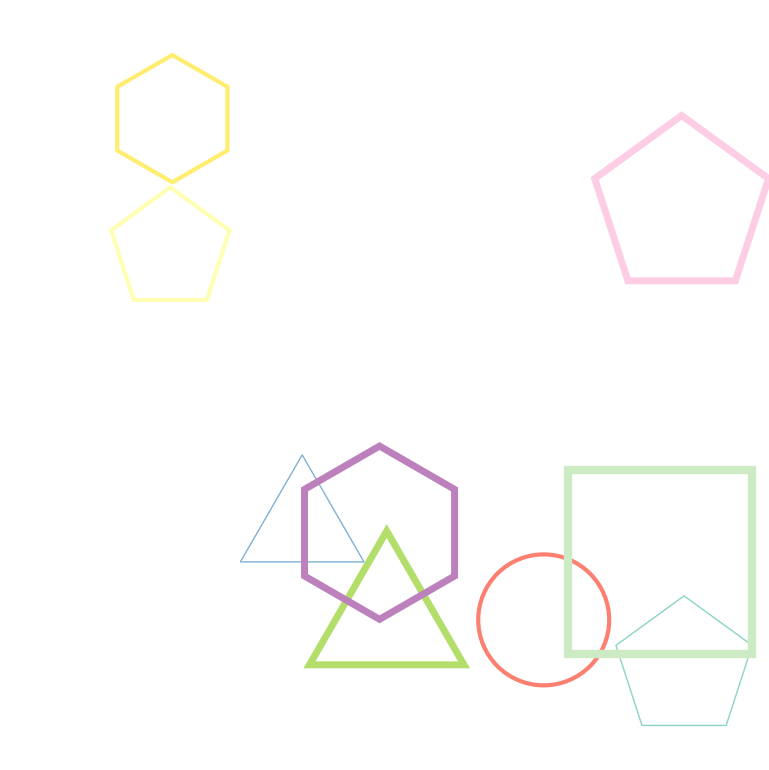[{"shape": "pentagon", "thickness": 0.5, "radius": 0.46, "center": [0.888, 0.133]}, {"shape": "pentagon", "thickness": 1.5, "radius": 0.4, "center": [0.221, 0.676]}, {"shape": "circle", "thickness": 1.5, "radius": 0.43, "center": [0.706, 0.195]}, {"shape": "triangle", "thickness": 0.5, "radius": 0.46, "center": [0.392, 0.317]}, {"shape": "triangle", "thickness": 2.5, "radius": 0.58, "center": [0.502, 0.195]}, {"shape": "pentagon", "thickness": 2.5, "radius": 0.59, "center": [0.885, 0.731]}, {"shape": "hexagon", "thickness": 2.5, "radius": 0.56, "center": [0.493, 0.308]}, {"shape": "square", "thickness": 3, "radius": 0.6, "center": [0.857, 0.27]}, {"shape": "hexagon", "thickness": 1.5, "radius": 0.41, "center": [0.224, 0.846]}]